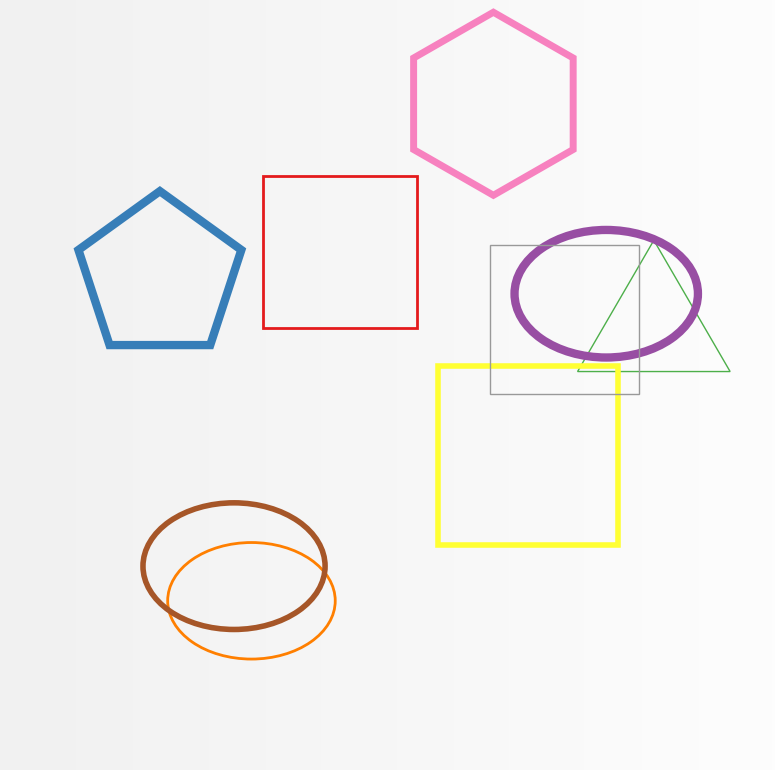[{"shape": "square", "thickness": 1, "radius": 0.49, "center": [0.439, 0.673]}, {"shape": "pentagon", "thickness": 3, "radius": 0.55, "center": [0.206, 0.641]}, {"shape": "triangle", "thickness": 0.5, "radius": 0.57, "center": [0.844, 0.574]}, {"shape": "oval", "thickness": 3, "radius": 0.59, "center": [0.782, 0.619]}, {"shape": "oval", "thickness": 1, "radius": 0.54, "center": [0.324, 0.22]}, {"shape": "square", "thickness": 2, "radius": 0.58, "center": [0.681, 0.408]}, {"shape": "oval", "thickness": 2, "radius": 0.59, "center": [0.302, 0.265]}, {"shape": "hexagon", "thickness": 2.5, "radius": 0.59, "center": [0.637, 0.865]}, {"shape": "square", "thickness": 0.5, "radius": 0.48, "center": [0.729, 0.585]}]